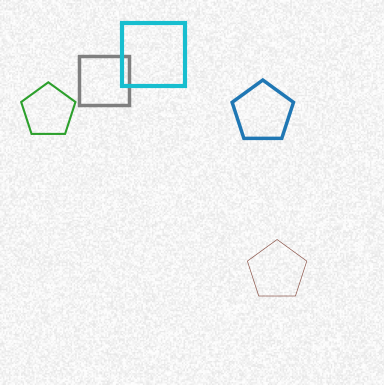[{"shape": "pentagon", "thickness": 2.5, "radius": 0.42, "center": [0.683, 0.708]}, {"shape": "pentagon", "thickness": 1.5, "radius": 0.37, "center": [0.126, 0.712]}, {"shape": "pentagon", "thickness": 0.5, "radius": 0.41, "center": [0.72, 0.297]}, {"shape": "square", "thickness": 2.5, "radius": 0.32, "center": [0.27, 0.791]}, {"shape": "square", "thickness": 3, "radius": 0.41, "center": [0.398, 0.858]}]